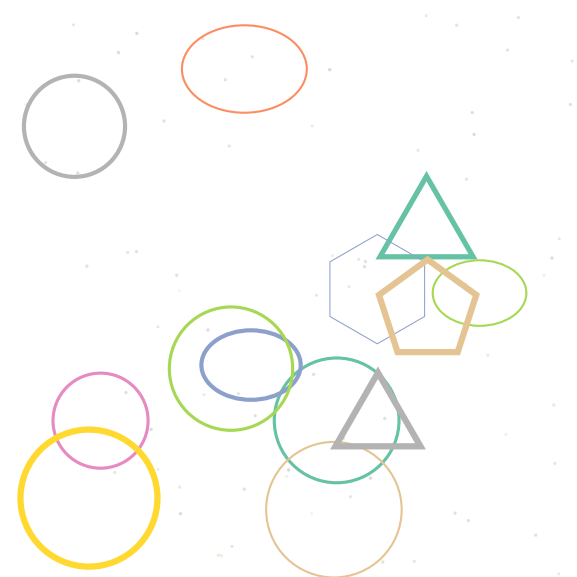[{"shape": "triangle", "thickness": 2.5, "radius": 0.47, "center": [0.739, 0.601]}, {"shape": "circle", "thickness": 1.5, "radius": 0.54, "center": [0.583, 0.271]}, {"shape": "oval", "thickness": 1, "radius": 0.54, "center": [0.423, 0.88]}, {"shape": "oval", "thickness": 2, "radius": 0.43, "center": [0.435, 0.367]}, {"shape": "hexagon", "thickness": 0.5, "radius": 0.47, "center": [0.653, 0.498]}, {"shape": "circle", "thickness": 1.5, "radius": 0.41, "center": [0.174, 0.271]}, {"shape": "circle", "thickness": 1.5, "radius": 0.53, "center": [0.4, 0.361]}, {"shape": "oval", "thickness": 1, "radius": 0.41, "center": [0.83, 0.492]}, {"shape": "circle", "thickness": 3, "radius": 0.59, "center": [0.154, 0.137]}, {"shape": "pentagon", "thickness": 3, "radius": 0.44, "center": [0.74, 0.461]}, {"shape": "circle", "thickness": 1, "radius": 0.59, "center": [0.578, 0.117]}, {"shape": "triangle", "thickness": 3, "radius": 0.42, "center": [0.655, 0.269]}, {"shape": "circle", "thickness": 2, "radius": 0.44, "center": [0.129, 0.78]}]